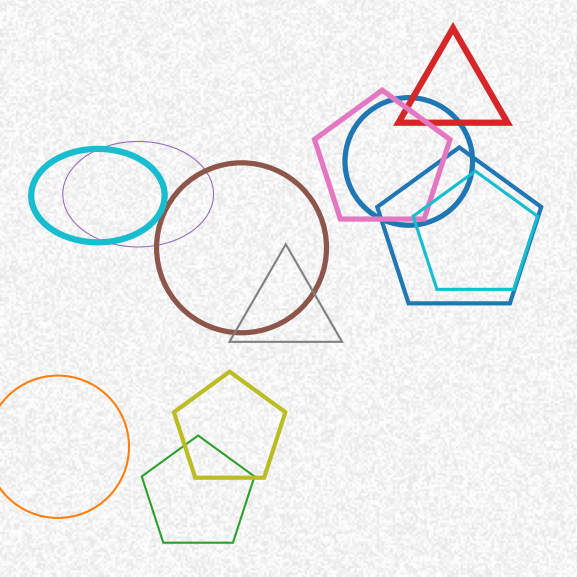[{"shape": "circle", "thickness": 2.5, "radius": 0.55, "center": [0.708, 0.72]}, {"shape": "pentagon", "thickness": 2, "radius": 0.75, "center": [0.795, 0.595]}, {"shape": "circle", "thickness": 1, "radius": 0.62, "center": [0.1, 0.226]}, {"shape": "pentagon", "thickness": 1, "radius": 0.51, "center": [0.343, 0.142]}, {"shape": "triangle", "thickness": 3, "radius": 0.55, "center": [0.784, 0.841]}, {"shape": "oval", "thickness": 0.5, "radius": 0.65, "center": [0.239, 0.663]}, {"shape": "circle", "thickness": 2.5, "radius": 0.74, "center": [0.418, 0.57]}, {"shape": "pentagon", "thickness": 2.5, "radius": 0.62, "center": [0.662, 0.72]}, {"shape": "triangle", "thickness": 1, "radius": 0.56, "center": [0.495, 0.464]}, {"shape": "pentagon", "thickness": 2, "radius": 0.51, "center": [0.398, 0.254]}, {"shape": "oval", "thickness": 3, "radius": 0.58, "center": [0.17, 0.66]}, {"shape": "pentagon", "thickness": 1.5, "radius": 0.57, "center": [0.823, 0.59]}]